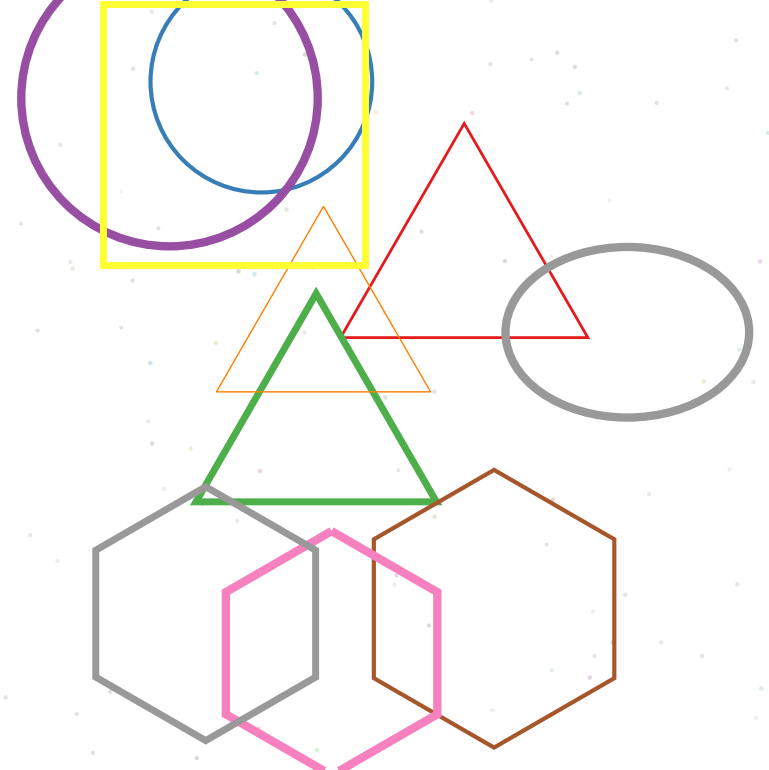[{"shape": "triangle", "thickness": 1, "radius": 0.93, "center": [0.603, 0.654]}, {"shape": "circle", "thickness": 1.5, "radius": 0.72, "center": [0.339, 0.894]}, {"shape": "triangle", "thickness": 2.5, "radius": 0.9, "center": [0.411, 0.438]}, {"shape": "circle", "thickness": 3, "radius": 0.96, "center": [0.22, 0.873]}, {"shape": "triangle", "thickness": 0.5, "radius": 0.8, "center": [0.42, 0.571]}, {"shape": "square", "thickness": 2.5, "radius": 0.85, "center": [0.304, 0.825]}, {"shape": "hexagon", "thickness": 1.5, "radius": 0.9, "center": [0.642, 0.209]}, {"shape": "hexagon", "thickness": 3, "radius": 0.79, "center": [0.431, 0.152]}, {"shape": "hexagon", "thickness": 2.5, "radius": 0.82, "center": [0.267, 0.203]}, {"shape": "oval", "thickness": 3, "radius": 0.79, "center": [0.815, 0.569]}]